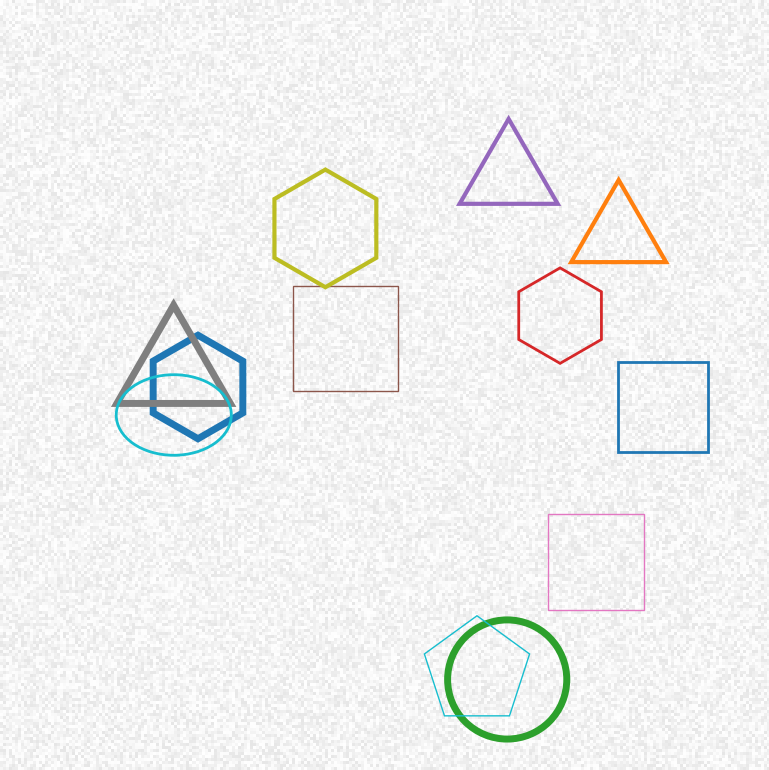[{"shape": "square", "thickness": 1, "radius": 0.29, "center": [0.861, 0.471]}, {"shape": "hexagon", "thickness": 2.5, "radius": 0.34, "center": [0.257, 0.497]}, {"shape": "triangle", "thickness": 1.5, "radius": 0.36, "center": [0.803, 0.695]}, {"shape": "circle", "thickness": 2.5, "radius": 0.39, "center": [0.659, 0.118]}, {"shape": "hexagon", "thickness": 1, "radius": 0.31, "center": [0.727, 0.59]}, {"shape": "triangle", "thickness": 1.5, "radius": 0.37, "center": [0.661, 0.772]}, {"shape": "square", "thickness": 0.5, "radius": 0.34, "center": [0.449, 0.56]}, {"shape": "square", "thickness": 0.5, "radius": 0.31, "center": [0.774, 0.27]}, {"shape": "triangle", "thickness": 2.5, "radius": 0.43, "center": [0.225, 0.519]}, {"shape": "hexagon", "thickness": 1.5, "radius": 0.38, "center": [0.423, 0.703]}, {"shape": "pentagon", "thickness": 0.5, "radius": 0.36, "center": [0.619, 0.128]}, {"shape": "oval", "thickness": 1, "radius": 0.37, "center": [0.226, 0.461]}]